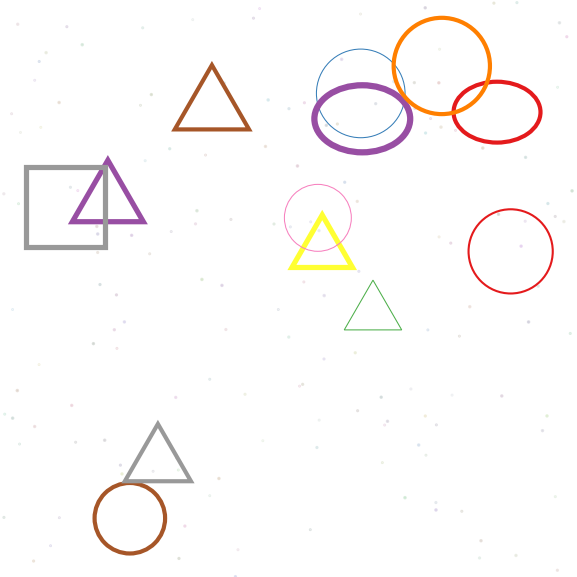[{"shape": "circle", "thickness": 1, "radius": 0.36, "center": [0.884, 0.564]}, {"shape": "oval", "thickness": 2, "radius": 0.38, "center": [0.861, 0.805]}, {"shape": "circle", "thickness": 0.5, "radius": 0.38, "center": [0.625, 0.837]}, {"shape": "triangle", "thickness": 0.5, "radius": 0.29, "center": [0.646, 0.457]}, {"shape": "triangle", "thickness": 2.5, "radius": 0.35, "center": [0.187, 0.651]}, {"shape": "oval", "thickness": 3, "radius": 0.41, "center": [0.627, 0.793]}, {"shape": "circle", "thickness": 2, "radius": 0.42, "center": [0.765, 0.885]}, {"shape": "triangle", "thickness": 2.5, "radius": 0.3, "center": [0.558, 0.566]}, {"shape": "triangle", "thickness": 2, "radius": 0.37, "center": [0.367, 0.812]}, {"shape": "circle", "thickness": 2, "radius": 0.31, "center": [0.225, 0.102]}, {"shape": "circle", "thickness": 0.5, "radius": 0.29, "center": [0.55, 0.622]}, {"shape": "triangle", "thickness": 2, "radius": 0.33, "center": [0.273, 0.199]}, {"shape": "square", "thickness": 2.5, "radius": 0.35, "center": [0.113, 0.641]}]